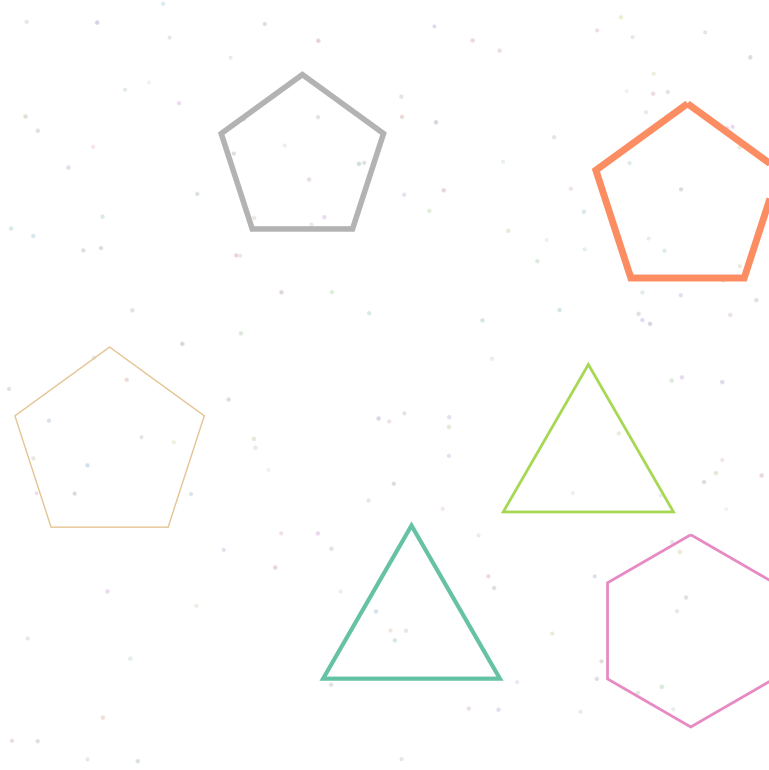[{"shape": "triangle", "thickness": 1.5, "radius": 0.66, "center": [0.534, 0.185]}, {"shape": "pentagon", "thickness": 2.5, "radius": 0.63, "center": [0.893, 0.74]}, {"shape": "hexagon", "thickness": 1, "radius": 0.62, "center": [0.897, 0.181]}, {"shape": "triangle", "thickness": 1, "radius": 0.64, "center": [0.764, 0.399]}, {"shape": "pentagon", "thickness": 0.5, "radius": 0.65, "center": [0.142, 0.42]}, {"shape": "pentagon", "thickness": 2, "radius": 0.55, "center": [0.393, 0.792]}]